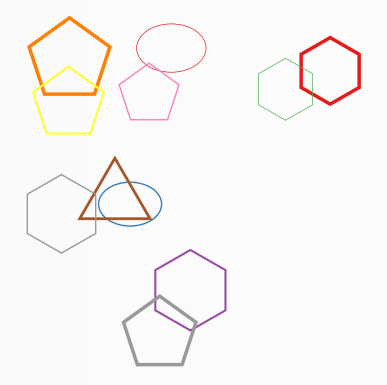[{"shape": "oval", "thickness": 0.5, "radius": 0.45, "center": [0.442, 0.875]}, {"shape": "hexagon", "thickness": 2.5, "radius": 0.43, "center": [0.852, 0.816]}, {"shape": "oval", "thickness": 1, "radius": 0.41, "center": [0.336, 0.47]}, {"shape": "hexagon", "thickness": 0.5, "radius": 0.4, "center": [0.737, 0.768]}, {"shape": "hexagon", "thickness": 1.5, "radius": 0.52, "center": [0.491, 0.246]}, {"shape": "pentagon", "thickness": 2.5, "radius": 0.55, "center": [0.179, 0.844]}, {"shape": "pentagon", "thickness": 1.5, "radius": 0.48, "center": [0.177, 0.731]}, {"shape": "triangle", "thickness": 2, "radius": 0.52, "center": [0.296, 0.484]}, {"shape": "pentagon", "thickness": 1, "radius": 0.41, "center": [0.385, 0.755]}, {"shape": "pentagon", "thickness": 2.5, "radius": 0.49, "center": [0.412, 0.132]}, {"shape": "hexagon", "thickness": 1, "radius": 0.51, "center": [0.159, 0.445]}]